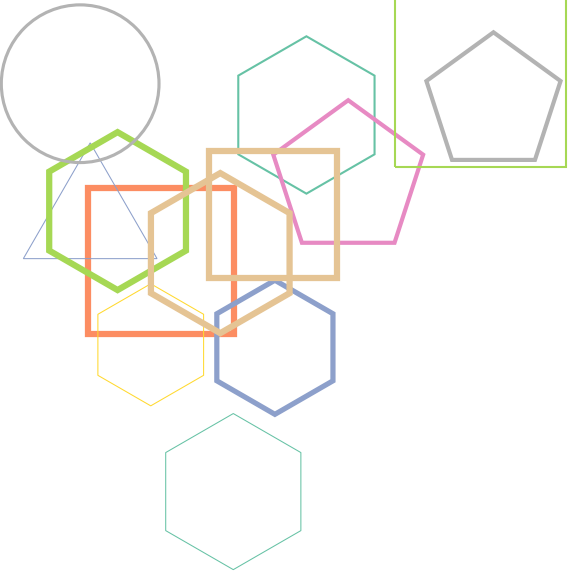[{"shape": "hexagon", "thickness": 1, "radius": 0.68, "center": [0.531, 0.8]}, {"shape": "hexagon", "thickness": 0.5, "radius": 0.68, "center": [0.404, 0.148]}, {"shape": "square", "thickness": 3, "radius": 0.63, "center": [0.279, 0.547]}, {"shape": "triangle", "thickness": 0.5, "radius": 0.67, "center": [0.156, 0.618]}, {"shape": "hexagon", "thickness": 2.5, "radius": 0.58, "center": [0.476, 0.398]}, {"shape": "pentagon", "thickness": 2, "radius": 0.68, "center": [0.603, 0.689]}, {"shape": "square", "thickness": 1, "radius": 0.74, "center": [0.832, 0.858]}, {"shape": "hexagon", "thickness": 3, "radius": 0.68, "center": [0.204, 0.634]}, {"shape": "hexagon", "thickness": 0.5, "radius": 0.53, "center": [0.261, 0.402]}, {"shape": "hexagon", "thickness": 3, "radius": 0.69, "center": [0.381, 0.561]}, {"shape": "square", "thickness": 3, "radius": 0.55, "center": [0.473, 0.628]}, {"shape": "pentagon", "thickness": 2, "radius": 0.61, "center": [0.855, 0.821]}, {"shape": "circle", "thickness": 1.5, "radius": 0.68, "center": [0.139, 0.854]}]